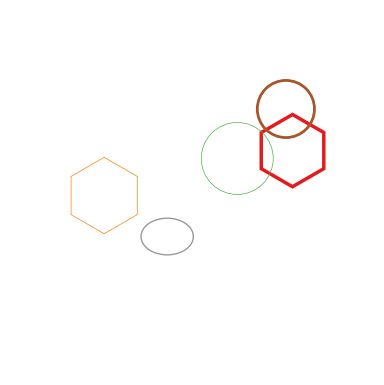[{"shape": "hexagon", "thickness": 2.5, "radius": 0.47, "center": [0.76, 0.609]}, {"shape": "circle", "thickness": 0.5, "radius": 0.47, "center": [0.616, 0.588]}, {"shape": "hexagon", "thickness": 0.5, "radius": 0.5, "center": [0.271, 0.492]}, {"shape": "circle", "thickness": 2, "radius": 0.37, "center": [0.743, 0.717]}, {"shape": "oval", "thickness": 1, "radius": 0.34, "center": [0.434, 0.386]}]